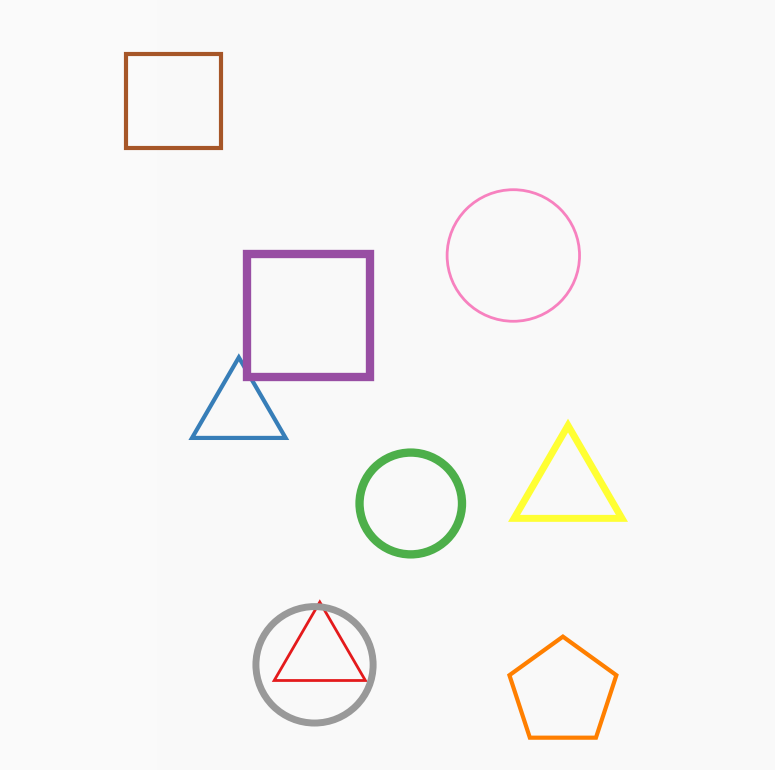[{"shape": "triangle", "thickness": 1, "radius": 0.34, "center": [0.413, 0.15]}, {"shape": "triangle", "thickness": 1.5, "radius": 0.35, "center": [0.308, 0.466]}, {"shape": "circle", "thickness": 3, "radius": 0.33, "center": [0.53, 0.346]}, {"shape": "square", "thickness": 3, "radius": 0.4, "center": [0.398, 0.59]}, {"shape": "pentagon", "thickness": 1.5, "radius": 0.36, "center": [0.726, 0.101]}, {"shape": "triangle", "thickness": 2.5, "radius": 0.4, "center": [0.733, 0.367]}, {"shape": "square", "thickness": 1.5, "radius": 0.31, "center": [0.224, 0.869]}, {"shape": "circle", "thickness": 1, "radius": 0.43, "center": [0.662, 0.668]}, {"shape": "circle", "thickness": 2.5, "radius": 0.38, "center": [0.406, 0.137]}]